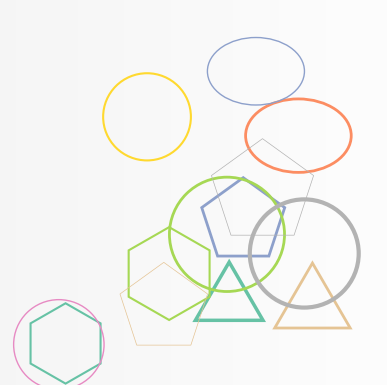[{"shape": "triangle", "thickness": 2.5, "radius": 0.5, "center": [0.591, 0.218]}, {"shape": "hexagon", "thickness": 1.5, "radius": 0.52, "center": [0.169, 0.108]}, {"shape": "oval", "thickness": 2, "radius": 0.68, "center": [0.77, 0.648]}, {"shape": "pentagon", "thickness": 2, "radius": 0.56, "center": [0.628, 0.426]}, {"shape": "oval", "thickness": 1, "radius": 0.63, "center": [0.66, 0.815]}, {"shape": "circle", "thickness": 1, "radius": 0.58, "center": [0.152, 0.105]}, {"shape": "circle", "thickness": 2, "radius": 0.74, "center": [0.586, 0.391]}, {"shape": "hexagon", "thickness": 1.5, "radius": 0.6, "center": [0.436, 0.289]}, {"shape": "circle", "thickness": 1.5, "radius": 0.57, "center": [0.379, 0.697]}, {"shape": "triangle", "thickness": 2, "radius": 0.56, "center": [0.806, 0.204]}, {"shape": "pentagon", "thickness": 0.5, "radius": 0.59, "center": [0.423, 0.2]}, {"shape": "circle", "thickness": 3, "radius": 0.7, "center": [0.785, 0.342]}, {"shape": "pentagon", "thickness": 0.5, "radius": 0.69, "center": [0.677, 0.501]}]